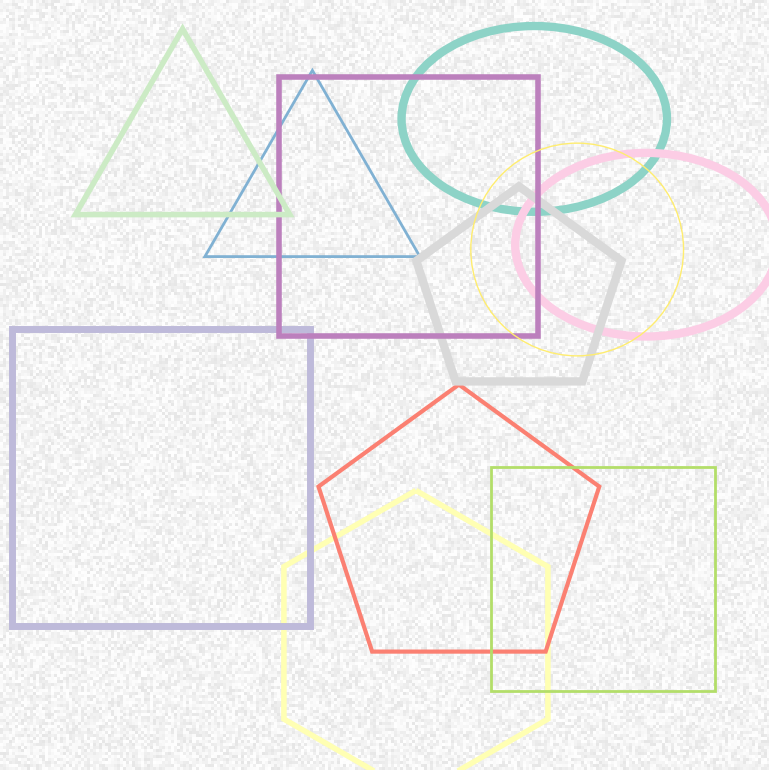[{"shape": "oval", "thickness": 3, "radius": 0.86, "center": [0.694, 0.846]}, {"shape": "hexagon", "thickness": 2, "radius": 0.99, "center": [0.54, 0.165]}, {"shape": "square", "thickness": 2.5, "radius": 0.97, "center": [0.209, 0.38]}, {"shape": "pentagon", "thickness": 1.5, "radius": 0.96, "center": [0.596, 0.309]}, {"shape": "triangle", "thickness": 1, "radius": 0.81, "center": [0.406, 0.747]}, {"shape": "square", "thickness": 1, "radius": 0.73, "center": [0.783, 0.248]}, {"shape": "oval", "thickness": 3, "radius": 0.85, "center": [0.839, 0.682]}, {"shape": "pentagon", "thickness": 3, "radius": 0.7, "center": [0.674, 0.618]}, {"shape": "square", "thickness": 2, "radius": 0.84, "center": [0.531, 0.732]}, {"shape": "triangle", "thickness": 2, "radius": 0.8, "center": [0.237, 0.802]}, {"shape": "circle", "thickness": 0.5, "radius": 0.69, "center": [0.75, 0.676]}]